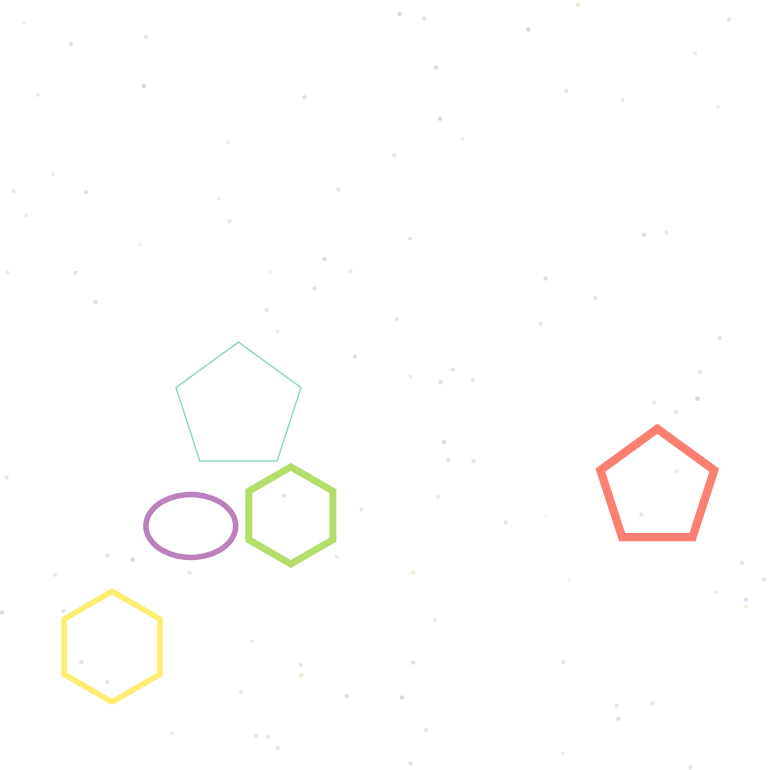[{"shape": "pentagon", "thickness": 0.5, "radius": 0.43, "center": [0.31, 0.47]}, {"shape": "pentagon", "thickness": 3, "radius": 0.39, "center": [0.854, 0.365]}, {"shape": "hexagon", "thickness": 2.5, "radius": 0.32, "center": [0.378, 0.331]}, {"shape": "oval", "thickness": 2, "radius": 0.29, "center": [0.248, 0.317]}, {"shape": "hexagon", "thickness": 2, "radius": 0.36, "center": [0.146, 0.16]}]